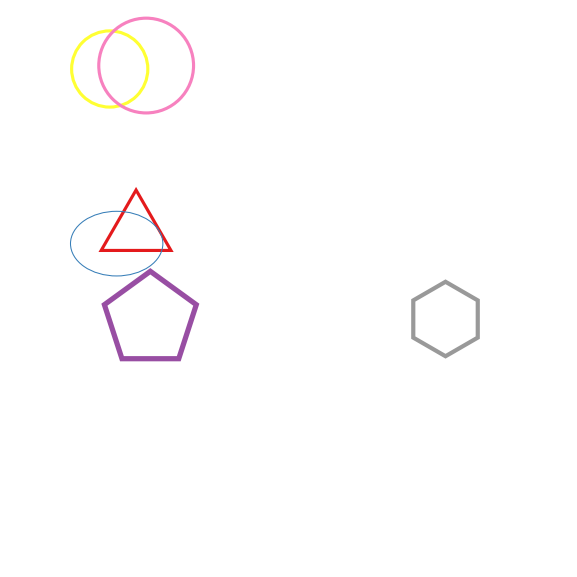[{"shape": "triangle", "thickness": 1.5, "radius": 0.35, "center": [0.236, 0.6]}, {"shape": "oval", "thickness": 0.5, "radius": 0.4, "center": [0.202, 0.577]}, {"shape": "pentagon", "thickness": 2.5, "radius": 0.42, "center": [0.26, 0.446]}, {"shape": "circle", "thickness": 1.5, "radius": 0.33, "center": [0.19, 0.88]}, {"shape": "circle", "thickness": 1.5, "radius": 0.41, "center": [0.253, 0.886]}, {"shape": "hexagon", "thickness": 2, "radius": 0.32, "center": [0.771, 0.447]}]